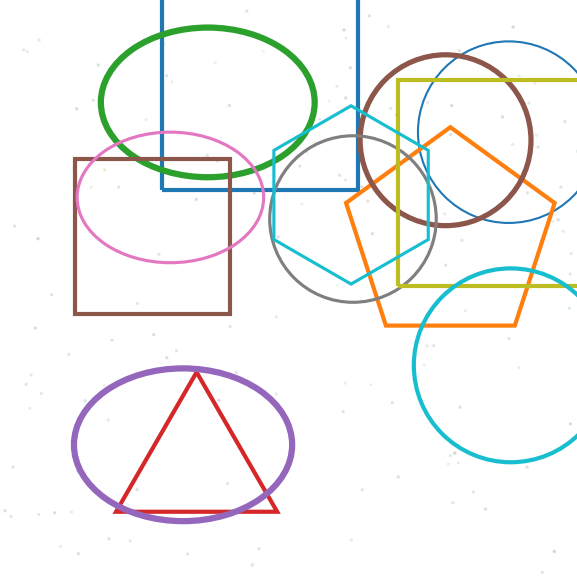[{"shape": "circle", "thickness": 1, "radius": 0.79, "center": [0.881, 0.77]}, {"shape": "square", "thickness": 2, "radius": 0.85, "center": [0.451, 0.839]}, {"shape": "pentagon", "thickness": 2, "radius": 0.95, "center": [0.78, 0.589]}, {"shape": "oval", "thickness": 3, "radius": 0.93, "center": [0.36, 0.822]}, {"shape": "triangle", "thickness": 2, "radius": 0.81, "center": [0.34, 0.194]}, {"shape": "oval", "thickness": 3, "radius": 0.94, "center": [0.317, 0.229]}, {"shape": "circle", "thickness": 2.5, "radius": 0.74, "center": [0.772, 0.756]}, {"shape": "square", "thickness": 2, "radius": 0.67, "center": [0.264, 0.589]}, {"shape": "oval", "thickness": 1.5, "radius": 0.81, "center": [0.295, 0.657]}, {"shape": "circle", "thickness": 1.5, "radius": 0.72, "center": [0.611, 0.62]}, {"shape": "square", "thickness": 2, "radius": 0.89, "center": [0.867, 0.682]}, {"shape": "circle", "thickness": 2, "radius": 0.84, "center": [0.884, 0.367]}, {"shape": "hexagon", "thickness": 1.5, "radius": 0.77, "center": [0.608, 0.662]}]